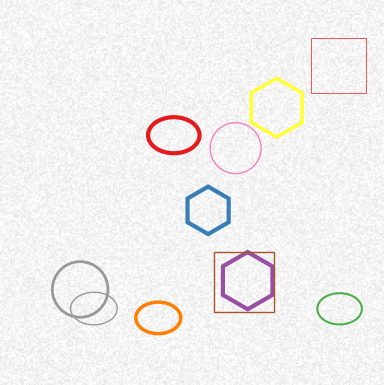[{"shape": "oval", "thickness": 3, "radius": 0.33, "center": [0.451, 0.649]}, {"shape": "square", "thickness": 0.5, "radius": 0.36, "center": [0.879, 0.831]}, {"shape": "hexagon", "thickness": 3, "radius": 0.31, "center": [0.541, 0.454]}, {"shape": "oval", "thickness": 1.5, "radius": 0.29, "center": [0.882, 0.198]}, {"shape": "hexagon", "thickness": 3, "radius": 0.37, "center": [0.643, 0.271]}, {"shape": "oval", "thickness": 2.5, "radius": 0.29, "center": [0.411, 0.174]}, {"shape": "hexagon", "thickness": 2.5, "radius": 0.38, "center": [0.719, 0.72]}, {"shape": "square", "thickness": 1, "radius": 0.39, "center": [0.634, 0.268]}, {"shape": "circle", "thickness": 1, "radius": 0.33, "center": [0.612, 0.615]}, {"shape": "circle", "thickness": 2, "radius": 0.36, "center": [0.208, 0.248]}, {"shape": "oval", "thickness": 1, "radius": 0.3, "center": [0.244, 0.199]}]